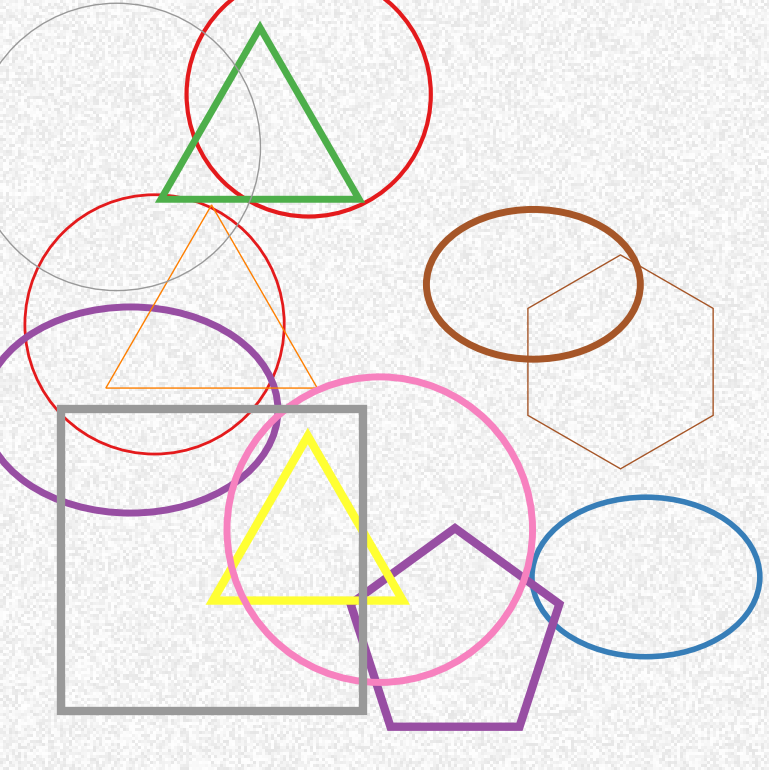[{"shape": "circle", "thickness": 1, "radius": 0.84, "center": [0.201, 0.579]}, {"shape": "circle", "thickness": 1.5, "radius": 0.79, "center": [0.401, 0.877]}, {"shape": "oval", "thickness": 2, "radius": 0.74, "center": [0.839, 0.251]}, {"shape": "triangle", "thickness": 2.5, "radius": 0.74, "center": [0.338, 0.816]}, {"shape": "oval", "thickness": 2.5, "radius": 0.96, "center": [0.17, 0.468]}, {"shape": "pentagon", "thickness": 3, "radius": 0.71, "center": [0.591, 0.172]}, {"shape": "triangle", "thickness": 0.5, "radius": 0.79, "center": [0.275, 0.575]}, {"shape": "triangle", "thickness": 3, "radius": 0.71, "center": [0.4, 0.291]}, {"shape": "hexagon", "thickness": 0.5, "radius": 0.69, "center": [0.806, 0.53]}, {"shape": "oval", "thickness": 2.5, "radius": 0.69, "center": [0.693, 0.631]}, {"shape": "circle", "thickness": 2.5, "radius": 0.99, "center": [0.493, 0.312]}, {"shape": "circle", "thickness": 0.5, "radius": 0.93, "center": [0.152, 0.809]}, {"shape": "square", "thickness": 3, "radius": 0.98, "center": [0.276, 0.273]}]